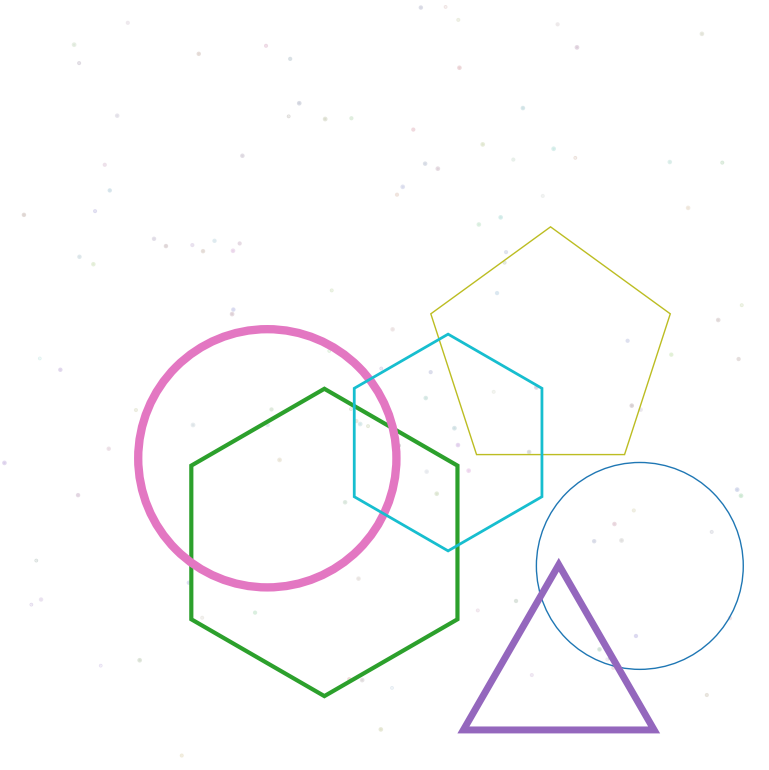[{"shape": "circle", "thickness": 0.5, "radius": 0.67, "center": [0.831, 0.265]}, {"shape": "hexagon", "thickness": 1.5, "radius": 1.0, "center": [0.421, 0.296]}, {"shape": "triangle", "thickness": 2.5, "radius": 0.72, "center": [0.726, 0.124]}, {"shape": "circle", "thickness": 3, "radius": 0.84, "center": [0.347, 0.405]}, {"shape": "pentagon", "thickness": 0.5, "radius": 0.82, "center": [0.715, 0.542]}, {"shape": "hexagon", "thickness": 1, "radius": 0.7, "center": [0.582, 0.425]}]